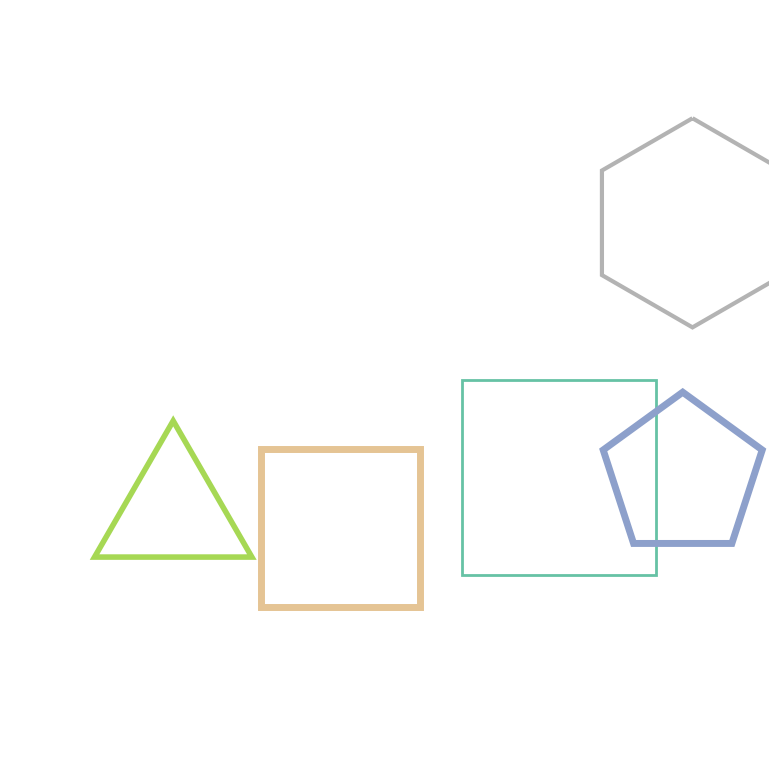[{"shape": "square", "thickness": 1, "radius": 0.63, "center": [0.726, 0.38]}, {"shape": "pentagon", "thickness": 2.5, "radius": 0.54, "center": [0.887, 0.382]}, {"shape": "triangle", "thickness": 2, "radius": 0.59, "center": [0.225, 0.336]}, {"shape": "square", "thickness": 2.5, "radius": 0.51, "center": [0.442, 0.314]}, {"shape": "hexagon", "thickness": 1.5, "radius": 0.68, "center": [0.899, 0.711]}]